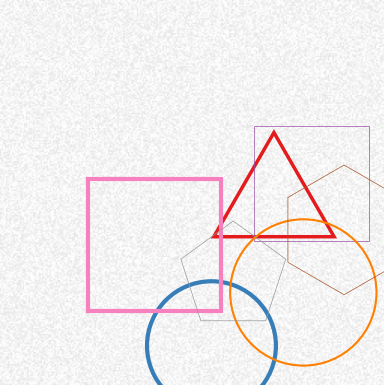[{"shape": "triangle", "thickness": 2.5, "radius": 0.9, "center": [0.712, 0.475]}, {"shape": "circle", "thickness": 3, "radius": 0.84, "center": [0.549, 0.102]}, {"shape": "square", "thickness": 0.5, "radius": 0.75, "center": [0.808, 0.524]}, {"shape": "circle", "thickness": 1.5, "radius": 0.95, "center": [0.788, 0.24]}, {"shape": "hexagon", "thickness": 0.5, "radius": 0.84, "center": [0.894, 0.403]}, {"shape": "square", "thickness": 3, "radius": 0.86, "center": [0.401, 0.363]}, {"shape": "pentagon", "thickness": 0.5, "radius": 0.72, "center": [0.606, 0.283]}]